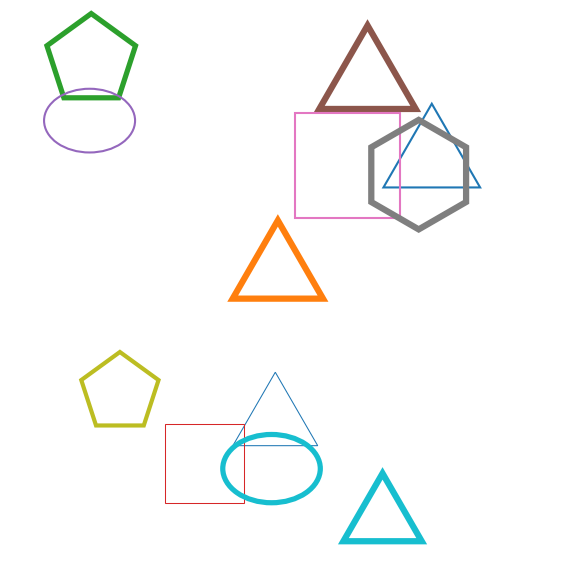[{"shape": "triangle", "thickness": 1, "radius": 0.48, "center": [0.748, 0.723]}, {"shape": "triangle", "thickness": 0.5, "radius": 0.42, "center": [0.477, 0.27]}, {"shape": "triangle", "thickness": 3, "radius": 0.45, "center": [0.481, 0.527]}, {"shape": "pentagon", "thickness": 2.5, "radius": 0.4, "center": [0.158, 0.895]}, {"shape": "square", "thickness": 0.5, "radius": 0.34, "center": [0.354, 0.196]}, {"shape": "oval", "thickness": 1, "radius": 0.39, "center": [0.155, 0.79]}, {"shape": "triangle", "thickness": 3, "radius": 0.48, "center": [0.636, 0.859]}, {"shape": "square", "thickness": 1, "radius": 0.46, "center": [0.602, 0.712]}, {"shape": "hexagon", "thickness": 3, "radius": 0.47, "center": [0.725, 0.697]}, {"shape": "pentagon", "thickness": 2, "radius": 0.35, "center": [0.208, 0.319]}, {"shape": "triangle", "thickness": 3, "radius": 0.39, "center": [0.662, 0.101]}, {"shape": "oval", "thickness": 2.5, "radius": 0.42, "center": [0.47, 0.188]}]